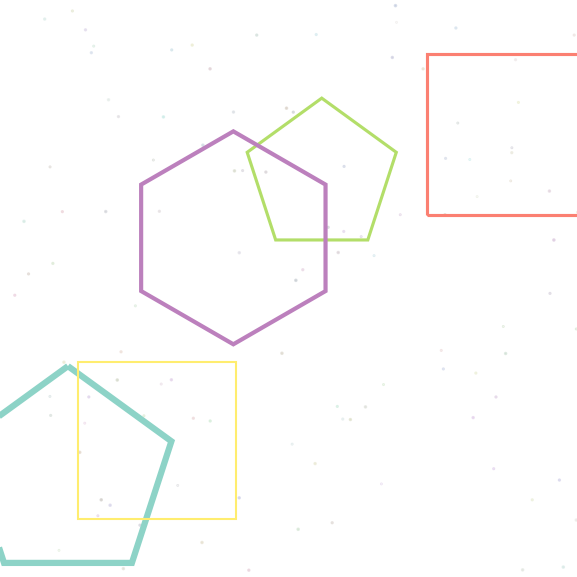[{"shape": "pentagon", "thickness": 3, "radius": 0.94, "center": [0.118, 0.177]}, {"shape": "square", "thickness": 1.5, "radius": 0.7, "center": [0.879, 0.766]}, {"shape": "pentagon", "thickness": 1.5, "radius": 0.68, "center": [0.557, 0.693]}, {"shape": "hexagon", "thickness": 2, "radius": 0.92, "center": [0.404, 0.587]}, {"shape": "square", "thickness": 1, "radius": 0.68, "center": [0.272, 0.237]}]